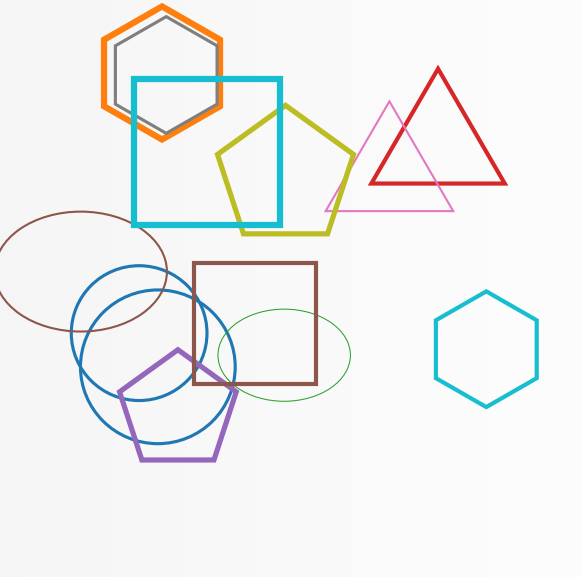[{"shape": "circle", "thickness": 1.5, "radius": 0.67, "center": [0.272, 0.364]}, {"shape": "circle", "thickness": 1.5, "radius": 0.58, "center": [0.239, 0.422]}, {"shape": "hexagon", "thickness": 3, "radius": 0.58, "center": [0.279, 0.873]}, {"shape": "oval", "thickness": 0.5, "radius": 0.57, "center": [0.489, 0.384]}, {"shape": "triangle", "thickness": 2, "radius": 0.66, "center": [0.754, 0.748]}, {"shape": "pentagon", "thickness": 2.5, "radius": 0.53, "center": [0.306, 0.288]}, {"shape": "square", "thickness": 2, "radius": 0.53, "center": [0.438, 0.439]}, {"shape": "oval", "thickness": 1, "radius": 0.74, "center": [0.139, 0.529]}, {"shape": "triangle", "thickness": 1, "radius": 0.63, "center": [0.67, 0.697]}, {"shape": "hexagon", "thickness": 1.5, "radius": 0.51, "center": [0.286, 0.869]}, {"shape": "pentagon", "thickness": 2.5, "radius": 0.61, "center": [0.491, 0.694]}, {"shape": "hexagon", "thickness": 2, "radius": 0.5, "center": [0.837, 0.394]}, {"shape": "square", "thickness": 3, "radius": 0.63, "center": [0.356, 0.736]}]